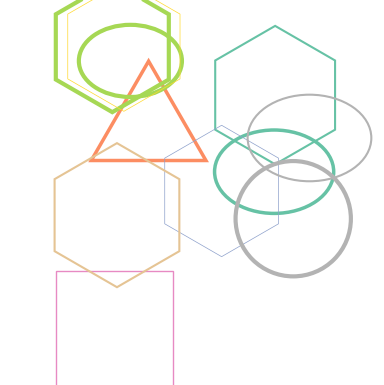[{"shape": "hexagon", "thickness": 1.5, "radius": 0.9, "center": [0.715, 0.753]}, {"shape": "oval", "thickness": 2.5, "radius": 0.77, "center": [0.712, 0.554]}, {"shape": "triangle", "thickness": 2.5, "radius": 0.86, "center": [0.386, 0.669]}, {"shape": "hexagon", "thickness": 0.5, "radius": 0.85, "center": [0.576, 0.504]}, {"shape": "square", "thickness": 1, "radius": 0.75, "center": [0.297, 0.146]}, {"shape": "oval", "thickness": 3, "radius": 0.67, "center": [0.339, 0.842]}, {"shape": "hexagon", "thickness": 3, "radius": 0.85, "center": [0.292, 0.878]}, {"shape": "hexagon", "thickness": 0.5, "radius": 0.84, "center": [0.322, 0.879]}, {"shape": "hexagon", "thickness": 1.5, "radius": 0.94, "center": [0.304, 0.441]}, {"shape": "circle", "thickness": 3, "radius": 0.75, "center": [0.762, 0.432]}, {"shape": "oval", "thickness": 1.5, "radius": 0.8, "center": [0.804, 0.642]}]